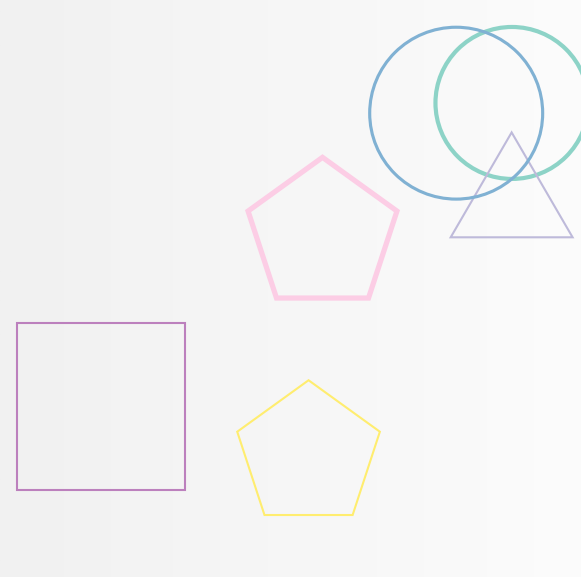[{"shape": "circle", "thickness": 2, "radius": 0.66, "center": [0.881, 0.821]}, {"shape": "triangle", "thickness": 1, "radius": 0.61, "center": [0.88, 0.649]}, {"shape": "circle", "thickness": 1.5, "radius": 0.74, "center": [0.785, 0.803]}, {"shape": "pentagon", "thickness": 2.5, "radius": 0.67, "center": [0.555, 0.592]}, {"shape": "square", "thickness": 1, "radius": 0.72, "center": [0.173, 0.296]}, {"shape": "pentagon", "thickness": 1, "radius": 0.65, "center": [0.531, 0.212]}]